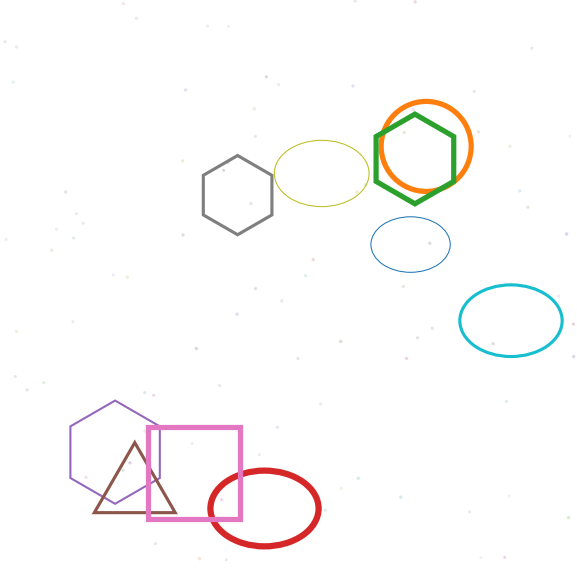[{"shape": "oval", "thickness": 0.5, "radius": 0.34, "center": [0.711, 0.576]}, {"shape": "circle", "thickness": 2.5, "radius": 0.39, "center": [0.738, 0.746]}, {"shape": "hexagon", "thickness": 2.5, "radius": 0.39, "center": [0.718, 0.724]}, {"shape": "oval", "thickness": 3, "radius": 0.47, "center": [0.458, 0.119]}, {"shape": "hexagon", "thickness": 1, "radius": 0.45, "center": [0.199, 0.216]}, {"shape": "triangle", "thickness": 1.5, "radius": 0.4, "center": [0.233, 0.152]}, {"shape": "square", "thickness": 2.5, "radius": 0.4, "center": [0.335, 0.18]}, {"shape": "hexagon", "thickness": 1.5, "radius": 0.34, "center": [0.411, 0.661]}, {"shape": "oval", "thickness": 0.5, "radius": 0.41, "center": [0.557, 0.699]}, {"shape": "oval", "thickness": 1.5, "radius": 0.44, "center": [0.885, 0.444]}]